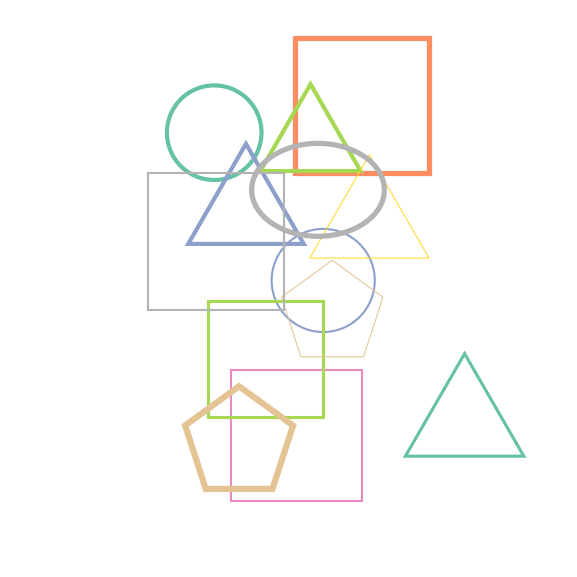[{"shape": "triangle", "thickness": 1.5, "radius": 0.59, "center": [0.805, 0.268]}, {"shape": "circle", "thickness": 2, "radius": 0.41, "center": [0.371, 0.769]}, {"shape": "square", "thickness": 2.5, "radius": 0.58, "center": [0.626, 0.816]}, {"shape": "circle", "thickness": 1, "radius": 0.45, "center": [0.56, 0.513]}, {"shape": "triangle", "thickness": 2, "radius": 0.58, "center": [0.426, 0.635]}, {"shape": "square", "thickness": 1, "radius": 0.57, "center": [0.513, 0.245]}, {"shape": "square", "thickness": 1.5, "radius": 0.5, "center": [0.459, 0.378]}, {"shape": "triangle", "thickness": 2, "radius": 0.5, "center": [0.538, 0.753]}, {"shape": "triangle", "thickness": 0.5, "radius": 0.6, "center": [0.64, 0.612]}, {"shape": "pentagon", "thickness": 0.5, "radius": 0.46, "center": [0.575, 0.456]}, {"shape": "pentagon", "thickness": 3, "radius": 0.49, "center": [0.414, 0.232]}, {"shape": "square", "thickness": 1, "radius": 0.59, "center": [0.374, 0.581]}, {"shape": "oval", "thickness": 2.5, "radius": 0.57, "center": [0.551, 0.67]}]